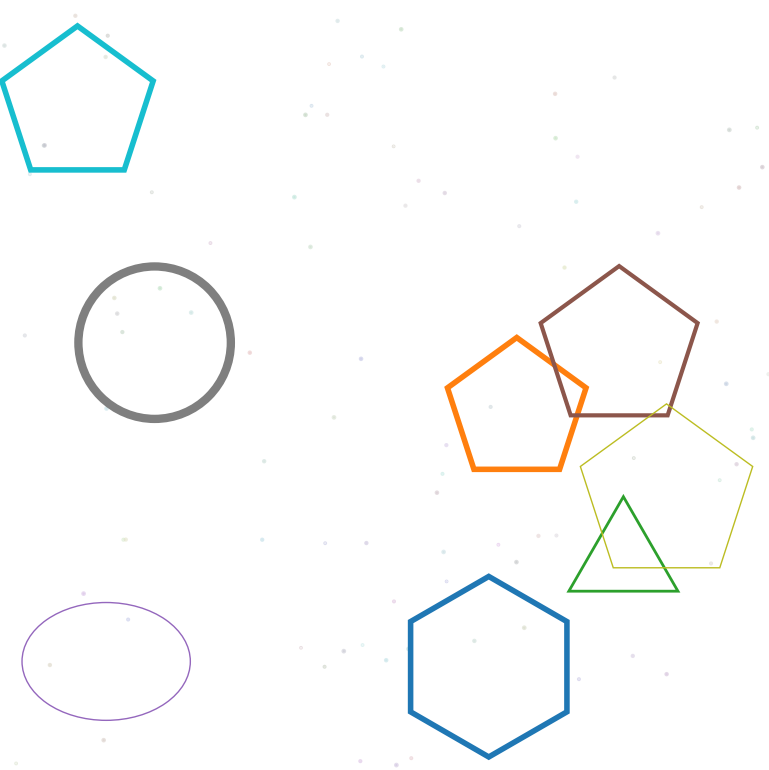[{"shape": "hexagon", "thickness": 2, "radius": 0.59, "center": [0.635, 0.134]}, {"shape": "pentagon", "thickness": 2, "radius": 0.47, "center": [0.671, 0.467]}, {"shape": "triangle", "thickness": 1, "radius": 0.41, "center": [0.81, 0.273]}, {"shape": "oval", "thickness": 0.5, "radius": 0.55, "center": [0.138, 0.141]}, {"shape": "pentagon", "thickness": 1.5, "radius": 0.54, "center": [0.804, 0.547]}, {"shape": "circle", "thickness": 3, "radius": 0.49, "center": [0.201, 0.555]}, {"shape": "pentagon", "thickness": 0.5, "radius": 0.59, "center": [0.866, 0.358]}, {"shape": "pentagon", "thickness": 2, "radius": 0.52, "center": [0.101, 0.863]}]